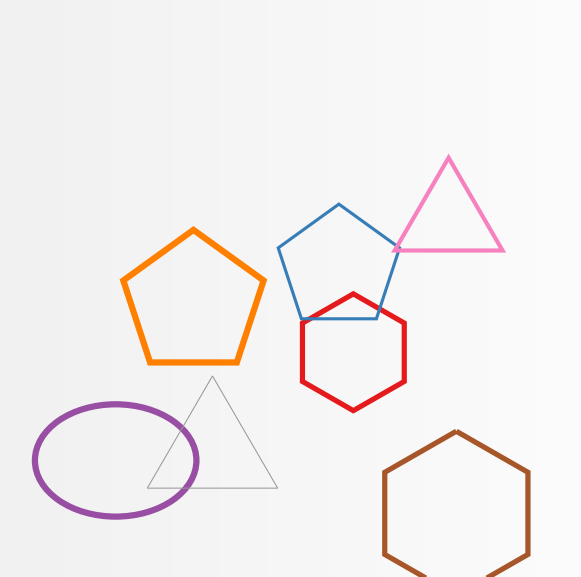[{"shape": "hexagon", "thickness": 2.5, "radius": 0.51, "center": [0.608, 0.389]}, {"shape": "pentagon", "thickness": 1.5, "radius": 0.55, "center": [0.583, 0.536]}, {"shape": "oval", "thickness": 3, "radius": 0.69, "center": [0.199, 0.202]}, {"shape": "pentagon", "thickness": 3, "radius": 0.63, "center": [0.333, 0.474]}, {"shape": "hexagon", "thickness": 2.5, "radius": 0.71, "center": [0.785, 0.11]}, {"shape": "triangle", "thickness": 2, "radius": 0.54, "center": [0.772, 0.619]}, {"shape": "triangle", "thickness": 0.5, "radius": 0.65, "center": [0.366, 0.219]}]